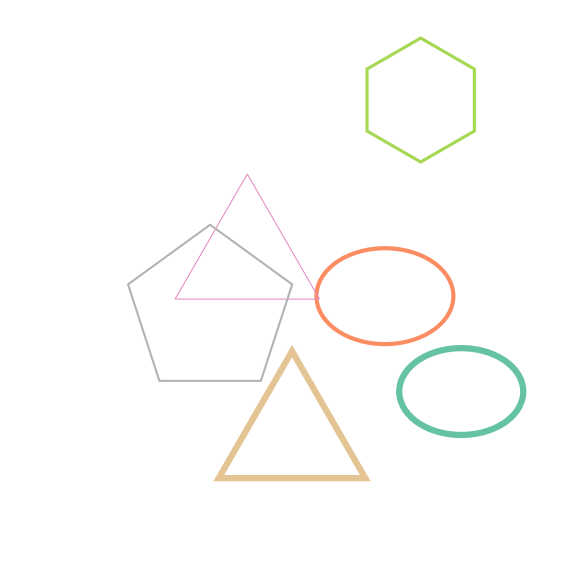[{"shape": "oval", "thickness": 3, "radius": 0.54, "center": [0.799, 0.321]}, {"shape": "oval", "thickness": 2, "radius": 0.59, "center": [0.666, 0.486]}, {"shape": "triangle", "thickness": 0.5, "radius": 0.72, "center": [0.428, 0.553]}, {"shape": "hexagon", "thickness": 1.5, "radius": 0.54, "center": [0.729, 0.826]}, {"shape": "triangle", "thickness": 3, "radius": 0.73, "center": [0.506, 0.244]}, {"shape": "pentagon", "thickness": 1, "radius": 0.75, "center": [0.364, 0.461]}]